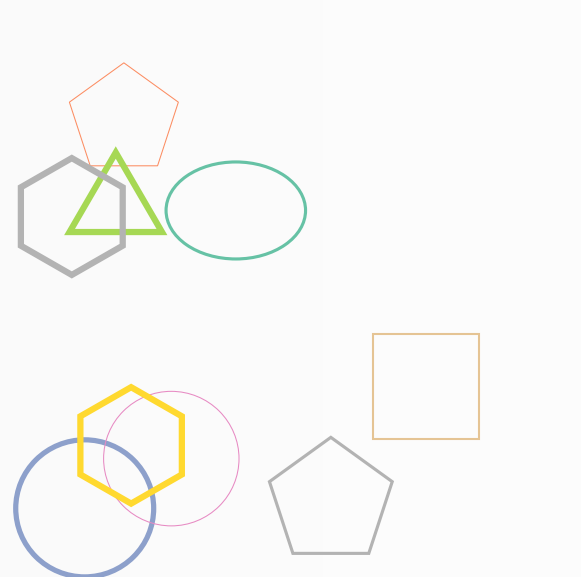[{"shape": "oval", "thickness": 1.5, "radius": 0.6, "center": [0.406, 0.635]}, {"shape": "pentagon", "thickness": 0.5, "radius": 0.49, "center": [0.213, 0.792]}, {"shape": "circle", "thickness": 2.5, "radius": 0.59, "center": [0.146, 0.119]}, {"shape": "circle", "thickness": 0.5, "radius": 0.58, "center": [0.295, 0.205]}, {"shape": "triangle", "thickness": 3, "radius": 0.46, "center": [0.199, 0.643]}, {"shape": "hexagon", "thickness": 3, "radius": 0.5, "center": [0.226, 0.228]}, {"shape": "square", "thickness": 1, "radius": 0.46, "center": [0.733, 0.33]}, {"shape": "hexagon", "thickness": 3, "radius": 0.51, "center": [0.124, 0.624]}, {"shape": "pentagon", "thickness": 1.5, "radius": 0.56, "center": [0.569, 0.131]}]